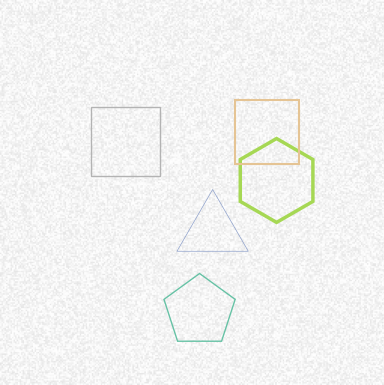[{"shape": "pentagon", "thickness": 1, "radius": 0.49, "center": [0.518, 0.192]}, {"shape": "triangle", "thickness": 0.5, "radius": 0.53, "center": [0.552, 0.401]}, {"shape": "hexagon", "thickness": 2.5, "radius": 0.54, "center": [0.718, 0.531]}, {"shape": "square", "thickness": 1.5, "radius": 0.41, "center": [0.694, 0.656]}, {"shape": "square", "thickness": 1, "radius": 0.45, "center": [0.327, 0.633]}]